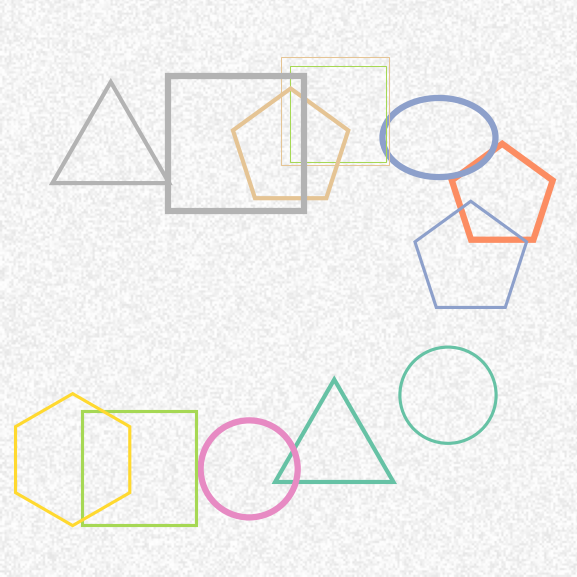[{"shape": "circle", "thickness": 1.5, "radius": 0.42, "center": [0.776, 0.315]}, {"shape": "triangle", "thickness": 2, "radius": 0.59, "center": [0.579, 0.224]}, {"shape": "pentagon", "thickness": 3, "radius": 0.46, "center": [0.87, 0.658]}, {"shape": "oval", "thickness": 3, "radius": 0.49, "center": [0.76, 0.761]}, {"shape": "pentagon", "thickness": 1.5, "radius": 0.51, "center": [0.815, 0.549]}, {"shape": "circle", "thickness": 3, "radius": 0.42, "center": [0.431, 0.187]}, {"shape": "square", "thickness": 1.5, "radius": 0.49, "center": [0.241, 0.189]}, {"shape": "square", "thickness": 0.5, "radius": 0.42, "center": [0.585, 0.802]}, {"shape": "hexagon", "thickness": 1.5, "radius": 0.57, "center": [0.126, 0.203]}, {"shape": "square", "thickness": 0.5, "radius": 0.47, "center": [0.581, 0.806]}, {"shape": "pentagon", "thickness": 2, "radius": 0.53, "center": [0.503, 0.741]}, {"shape": "square", "thickness": 3, "radius": 0.59, "center": [0.408, 0.751]}, {"shape": "triangle", "thickness": 2, "radius": 0.58, "center": [0.192, 0.74]}]